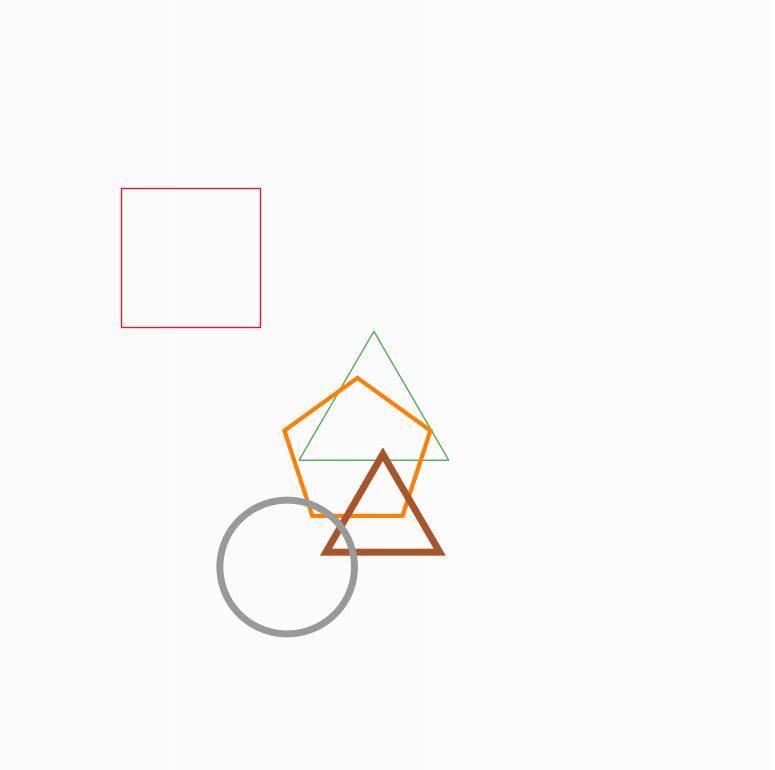[{"shape": "square", "thickness": 0.5, "radius": 0.45, "center": [0.246, 0.666]}, {"shape": "triangle", "thickness": 0.5, "radius": 0.56, "center": [0.482, 0.458]}, {"shape": "pentagon", "thickness": 1.5, "radius": 0.5, "center": [0.461, 0.41]}, {"shape": "triangle", "thickness": 2.5, "radius": 0.42, "center": [0.494, 0.325]}, {"shape": "circle", "thickness": 2.5, "radius": 0.43, "center": [0.371, 0.264]}]